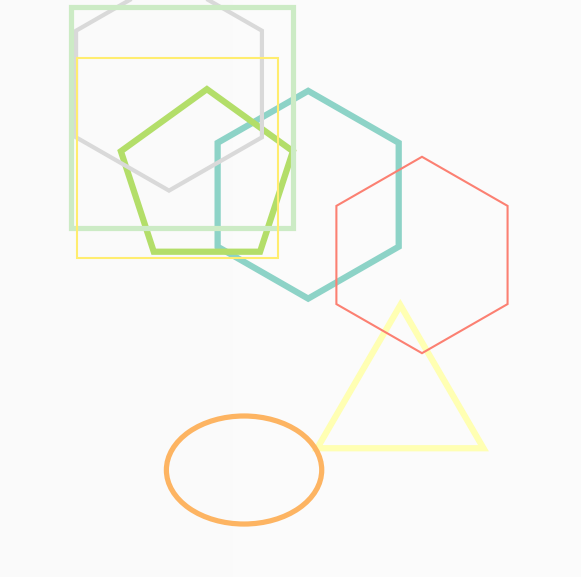[{"shape": "hexagon", "thickness": 3, "radius": 0.9, "center": [0.53, 0.662]}, {"shape": "triangle", "thickness": 3, "radius": 0.83, "center": [0.689, 0.306]}, {"shape": "hexagon", "thickness": 1, "radius": 0.85, "center": [0.726, 0.558]}, {"shape": "oval", "thickness": 2.5, "radius": 0.67, "center": [0.42, 0.185]}, {"shape": "pentagon", "thickness": 3, "radius": 0.78, "center": [0.356, 0.689]}, {"shape": "hexagon", "thickness": 2, "radius": 0.92, "center": [0.291, 0.854]}, {"shape": "square", "thickness": 2.5, "radius": 0.96, "center": [0.313, 0.795]}, {"shape": "square", "thickness": 1, "radius": 0.87, "center": [0.305, 0.725]}]